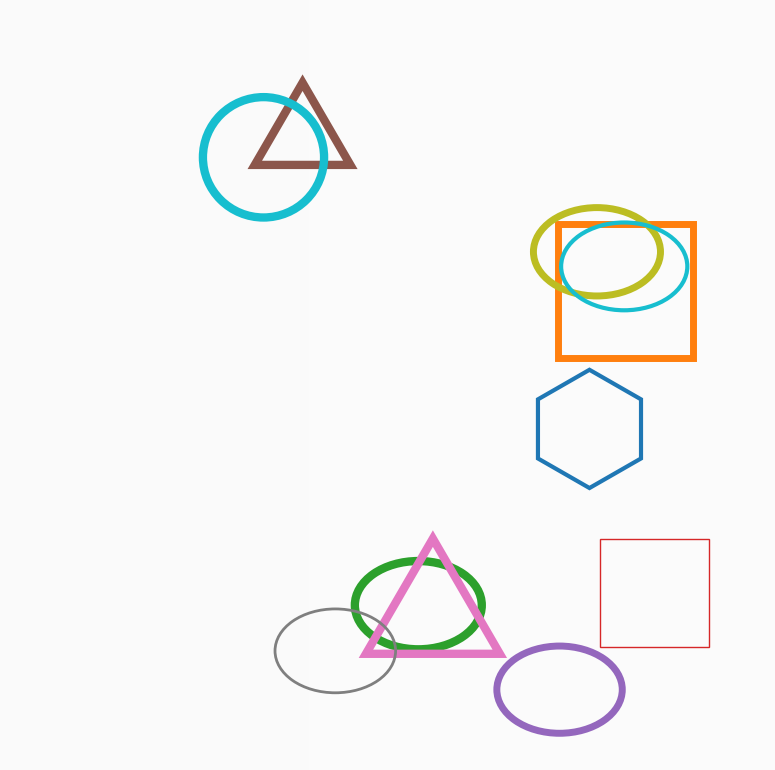[{"shape": "hexagon", "thickness": 1.5, "radius": 0.38, "center": [0.761, 0.443]}, {"shape": "square", "thickness": 2.5, "radius": 0.44, "center": [0.807, 0.622]}, {"shape": "oval", "thickness": 3, "radius": 0.41, "center": [0.54, 0.214]}, {"shape": "square", "thickness": 0.5, "radius": 0.35, "center": [0.844, 0.23]}, {"shape": "oval", "thickness": 2.5, "radius": 0.4, "center": [0.722, 0.104]}, {"shape": "triangle", "thickness": 3, "radius": 0.36, "center": [0.39, 0.821]}, {"shape": "triangle", "thickness": 3, "radius": 0.5, "center": [0.559, 0.201]}, {"shape": "oval", "thickness": 1, "radius": 0.39, "center": [0.433, 0.155]}, {"shape": "oval", "thickness": 2.5, "radius": 0.41, "center": [0.77, 0.673]}, {"shape": "circle", "thickness": 3, "radius": 0.39, "center": [0.34, 0.796]}, {"shape": "oval", "thickness": 1.5, "radius": 0.41, "center": [0.805, 0.654]}]